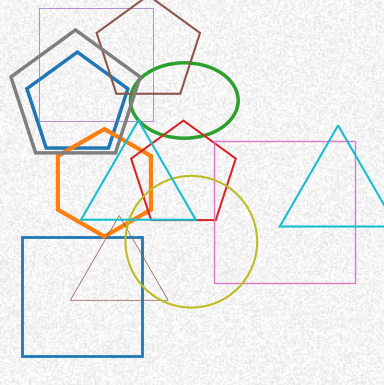[{"shape": "square", "thickness": 2, "radius": 0.77, "center": [0.213, 0.23]}, {"shape": "pentagon", "thickness": 2.5, "radius": 0.69, "center": [0.201, 0.727]}, {"shape": "hexagon", "thickness": 3, "radius": 0.7, "center": [0.271, 0.525]}, {"shape": "oval", "thickness": 2.5, "radius": 0.7, "center": [0.479, 0.739]}, {"shape": "pentagon", "thickness": 1.5, "radius": 0.71, "center": [0.477, 0.544]}, {"shape": "square", "thickness": 0.5, "radius": 0.74, "center": [0.249, 0.832]}, {"shape": "triangle", "thickness": 0.5, "radius": 0.73, "center": [0.31, 0.293]}, {"shape": "pentagon", "thickness": 1.5, "radius": 0.71, "center": [0.385, 0.871]}, {"shape": "square", "thickness": 1, "radius": 0.92, "center": [0.739, 0.449]}, {"shape": "pentagon", "thickness": 2.5, "radius": 0.88, "center": [0.196, 0.746]}, {"shape": "circle", "thickness": 1.5, "radius": 0.86, "center": [0.497, 0.372]}, {"shape": "triangle", "thickness": 1.5, "radius": 0.86, "center": [0.359, 0.515]}, {"shape": "triangle", "thickness": 1.5, "radius": 0.88, "center": [0.878, 0.499]}]